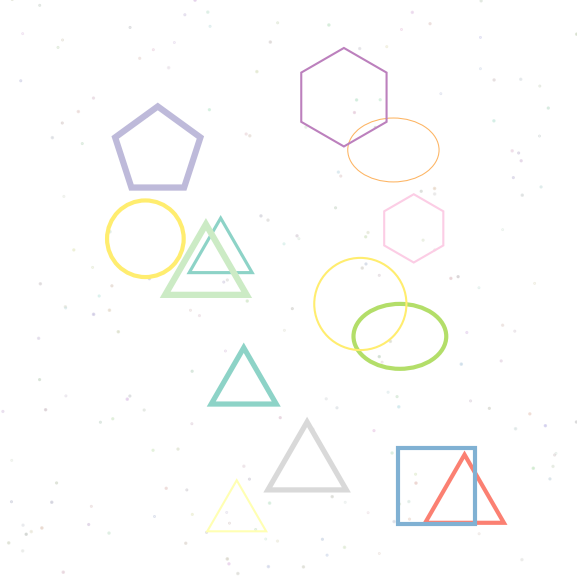[{"shape": "triangle", "thickness": 1.5, "radius": 0.31, "center": [0.382, 0.559]}, {"shape": "triangle", "thickness": 2.5, "radius": 0.32, "center": [0.422, 0.332]}, {"shape": "triangle", "thickness": 1, "radius": 0.29, "center": [0.41, 0.109]}, {"shape": "pentagon", "thickness": 3, "radius": 0.39, "center": [0.273, 0.737]}, {"shape": "triangle", "thickness": 2, "radius": 0.39, "center": [0.804, 0.133]}, {"shape": "square", "thickness": 2, "radius": 0.33, "center": [0.755, 0.158]}, {"shape": "oval", "thickness": 0.5, "radius": 0.4, "center": [0.681, 0.739]}, {"shape": "oval", "thickness": 2, "radius": 0.4, "center": [0.692, 0.417]}, {"shape": "hexagon", "thickness": 1, "radius": 0.3, "center": [0.716, 0.604]}, {"shape": "triangle", "thickness": 2.5, "radius": 0.39, "center": [0.532, 0.19]}, {"shape": "hexagon", "thickness": 1, "radius": 0.43, "center": [0.596, 0.831]}, {"shape": "triangle", "thickness": 3, "radius": 0.41, "center": [0.357, 0.529]}, {"shape": "circle", "thickness": 1, "radius": 0.4, "center": [0.624, 0.473]}, {"shape": "circle", "thickness": 2, "radius": 0.33, "center": [0.252, 0.586]}]